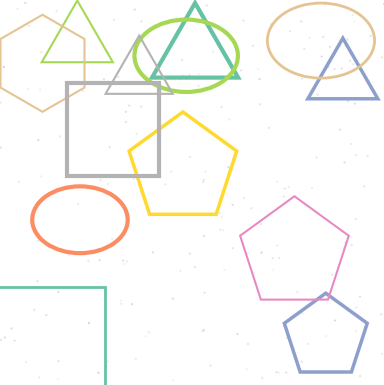[{"shape": "triangle", "thickness": 3, "radius": 0.65, "center": [0.507, 0.863]}, {"shape": "square", "thickness": 2, "radius": 0.7, "center": [0.133, 0.116]}, {"shape": "oval", "thickness": 3, "radius": 0.62, "center": [0.208, 0.429]}, {"shape": "triangle", "thickness": 2.5, "radius": 0.52, "center": [0.891, 0.796]}, {"shape": "pentagon", "thickness": 2.5, "radius": 0.57, "center": [0.846, 0.125]}, {"shape": "pentagon", "thickness": 1.5, "radius": 0.74, "center": [0.765, 0.342]}, {"shape": "triangle", "thickness": 1.5, "radius": 0.53, "center": [0.201, 0.892]}, {"shape": "oval", "thickness": 3, "radius": 0.67, "center": [0.484, 0.855]}, {"shape": "pentagon", "thickness": 2.5, "radius": 0.73, "center": [0.475, 0.562]}, {"shape": "oval", "thickness": 2, "radius": 0.7, "center": [0.834, 0.895]}, {"shape": "hexagon", "thickness": 1.5, "radius": 0.63, "center": [0.11, 0.836]}, {"shape": "square", "thickness": 3, "radius": 0.6, "center": [0.293, 0.664]}, {"shape": "triangle", "thickness": 1.5, "radius": 0.5, "center": [0.362, 0.807]}]